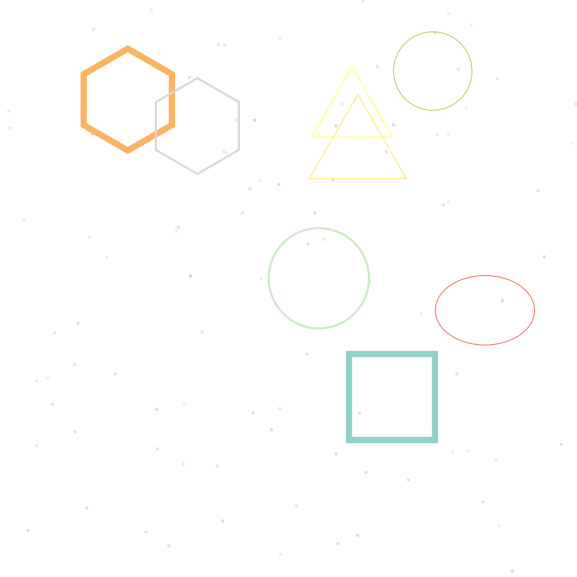[{"shape": "square", "thickness": 3, "radius": 0.37, "center": [0.68, 0.312]}, {"shape": "triangle", "thickness": 1, "radius": 0.41, "center": [0.61, 0.802]}, {"shape": "oval", "thickness": 0.5, "radius": 0.43, "center": [0.84, 0.462]}, {"shape": "hexagon", "thickness": 3, "radius": 0.44, "center": [0.221, 0.827]}, {"shape": "circle", "thickness": 0.5, "radius": 0.34, "center": [0.749, 0.876]}, {"shape": "hexagon", "thickness": 1, "radius": 0.41, "center": [0.342, 0.781]}, {"shape": "circle", "thickness": 1, "radius": 0.43, "center": [0.552, 0.517]}, {"shape": "triangle", "thickness": 0.5, "radius": 0.49, "center": [0.62, 0.738]}]